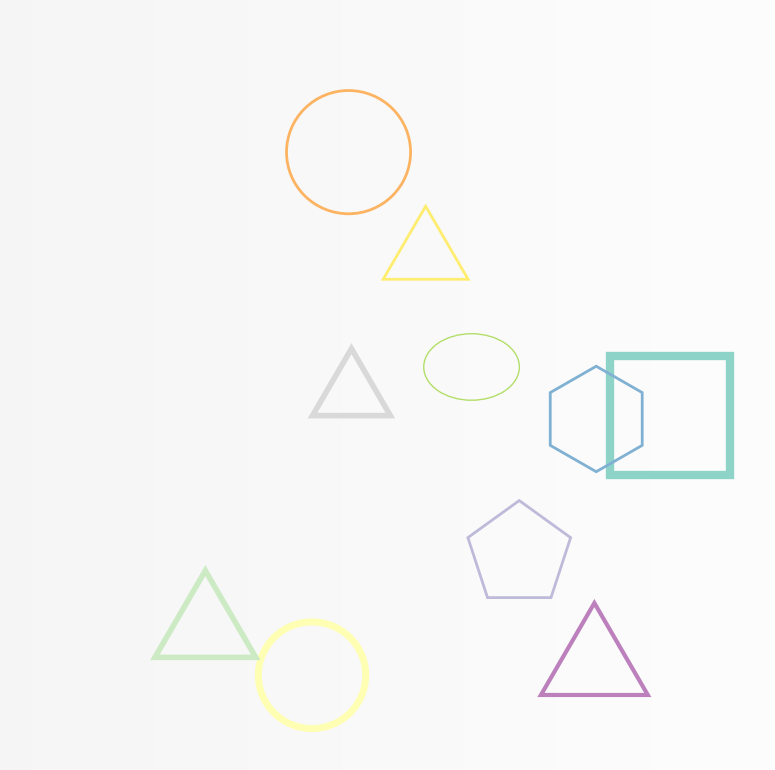[{"shape": "square", "thickness": 3, "radius": 0.39, "center": [0.864, 0.46]}, {"shape": "circle", "thickness": 2.5, "radius": 0.35, "center": [0.403, 0.123]}, {"shape": "pentagon", "thickness": 1, "radius": 0.35, "center": [0.67, 0.28]}, {"shape": "hexagon", "thickness": 1, "radius": 0.34, "center": [0.769, 0.456]}, {"shape": "circle", "thickness": 1, "radius": 0.4, "center": [0.45, 0.802]}, {"shape": "oval", "thickness": 0.5, "radius": 0.31, "center": [0.608, 0.523]}, {"shape": "triangle", "thickness": 2, "radius": 0.29, "center": [0.453, 0.489]}, {"shape": "triangle", "thickness": 1.5, "radius": 0.4, "center": [0.767, 0.137]}, {"shape": "triangle", "thickness": 2, "radius": 0.38, "center": [0.265, 0.184]}, {"shape": "triangle", "thickness": 1, "radius": 0.32, "center": [0.549, 0.669]}]